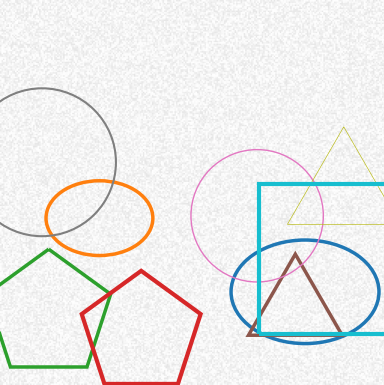[{"shape": "oval", "thickness": 2.5, "radius": 0.96, "center": [0.792, 0.242]}, {"shape": "oval", "thickness": 2.5, "radius": 0.69, "center": [0.258, 0.433]}, {"shape": "pentagon", "thickness": 2.5, "radius": 0.85, "center": [0.127, 0.184]}, {"shape": "pentagon", "thickness": 3, "radius": 0.81, "center": [0.367, 0.134]}, {"shape": "triangle", "thickness": 2.5, "radius": 0.7, "center": [0.767, 0.199]}, {"shape": "circle", "thickness": 1, "radius": 0.86, "center": [0.668, 0.44]}, {"shape": "circle", "thickness": 1.5, "radius": 0.96, "center": [0.109, 0.579]}, {"shape": "triangle", "thickness": 0.5, "radius": 0.84, "center": [0.893, 0.502]}, {"shape": "square", "thickness": 3, "radius": 0.97, "center": [0.867, 0.327]}]